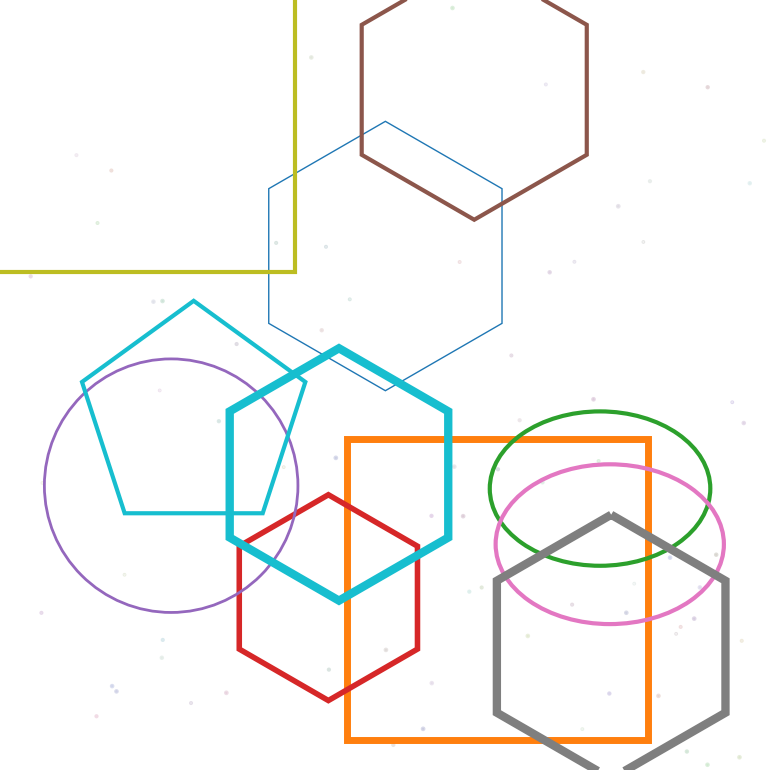[{"shape": "hexagon", "thickness": 0.5, "radius": 0.87, "center": [0.5, 0.668]}, {"shape": "square", "thickness": 2.5, "radius": 0.98, "center": [0.646, 0.234]}, {"shape": "oval", "thickness": 1.5, "radius": 0.72, "center": [0.779, 0.365]}, {"shape": "hexagon", "thickness": 2, "radius": 0.67, "center": [0.426, 0.224]}, {"shape": "circle", "thickness": 1, "radius": 0.82, "center": [0.222, 0.369]}, {"shape": "hexagon", "thickness": 1.5, "radius": 0.84, "center": [0.616, 0.883]}, {"shape": "oval", "thickness": 1.5, "radius": 0.74, "center": [0.792, 0.293]}, {"shape": "hexagon", "thickness": 3, "radius": 0.86, "center": [0.794, 0.16]}, {"shape": "square", "thickness": 1.5, "radius": 0.97, "center": [0.189, 0.841]}, {"shape": "hexagon", "thickness": 3, "radius": 0.82, "center": [0.44, 0.384]}, {"shape": "pentagon", "thickness": 1.5, "radius": 0.76, "center": [0.252, 0.457]}]